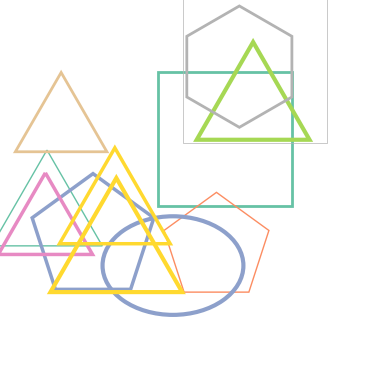[{"shape": "triangle", "thickness": 1, "radius": 0.83, "center": [0.122, 0.444]}, {"shape": "square", "thickness": 2, "radius": 0.87, "center": [0.584, 0.638]}, {"shape": "pentagon", "thickness": 1, "radius": 0.72, "center": [0.562, 0.357]}, {"shape": "pentagon", "thickness": 2.5, "radius": 0.83, "center": [0.242, 0.383]}, {"shape": "oval", "thickness": 3, "radius": 0.91, "center": [0.449, 0.31]}, {"shape": "triangle", "thickness": 2.5, "radius": 0.71, "center": [0.118, 0.41]}, {"shape": "triangle", "thickness": 3, "radius": 0.85, "center": [0.657, 0.722]}, {"shape": "triangle", "thickness": 2.5, "radius": 0.83, "center": [0.298, 0.45]}, {"shape": "triangle", "thickness": 3, "radius": 0.99, "center": [0.302, 0.34]}, {"shape": "triangle", "thickness": 2, "radius": 0.69, "center": [0.159, 0.674]}, {"shape": "hexagon", "thickness": 2, "radius": 0.79, "center": [0.622, 0.827]}, {"shape": "square", "thickness": 0.5, "radius": 0.93, "center": [0.663, 0.815]}]